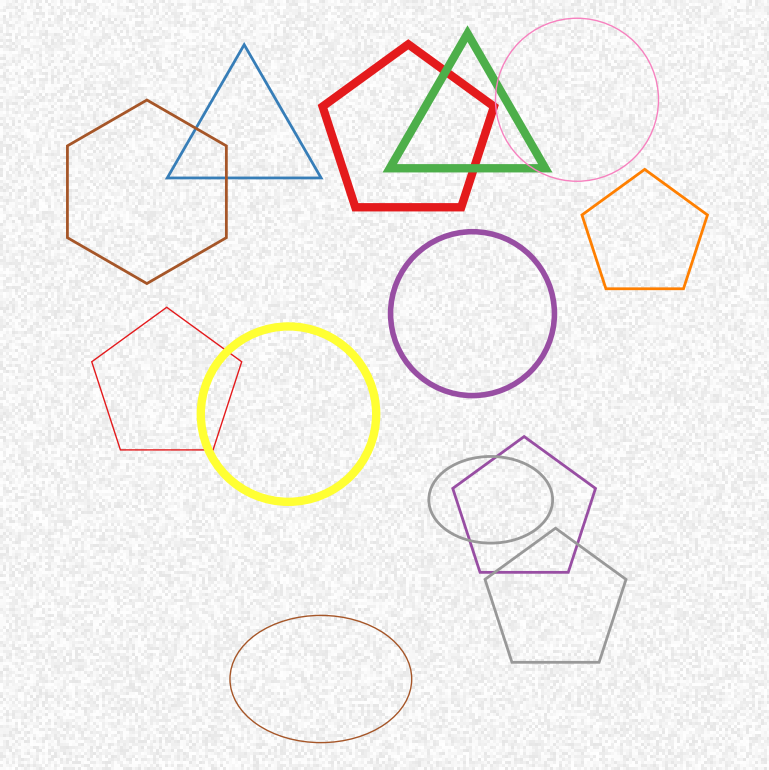[{"shape": "pentagon", "thickness": 0.5, "radius": 0.51, "center": [0.217, 0.499]}, {"shape": "pentagon", "thickness": 3, "radius": 0.58, "center": [0.53, 0.825]}, {"shape": "triangle", "thickness": 1, "radius": 0.58, "center": [0.317, 0.827]}, {"shape": "triangle", "thickness": 3, "radius": 0.58, "center": [0.607, 0.84]}, {"shape": "pentagon", "thickness": 1, "radius": 0.49, "center": [0.681, 0.336]}, {"shape": "circle", "thickness": 2, "radius": 0.53, "center": [0.614, 0.593]}, {"shape": "pentagon", "thickness": 1, "radius": 0.43, "center": [0.837, 0.694]}, {"shape": "circle", "thickness": 3, "radius": 0.57, "center": [0.375, 0.462]}, {"shape": "hexagon", "thickness": 1, "radius": 0.6, "center": [0.191, 0.751]}, {"shape": "oval", "thickness": 0.5, "radius": 0.59, "center": [0.417, 0.118]}, {"shape": "circle", "thickness": 0.5, "radius": 0.53, "center": [0.749, 0.87]}, {"shape": "pentagon", "thickness": 1, "radius": 0.48, "center": [0.721, 0.218]}, {"shape": "oval", "thickness": 1, "radius": 0.4, "center": [0.637, 0.351]}]